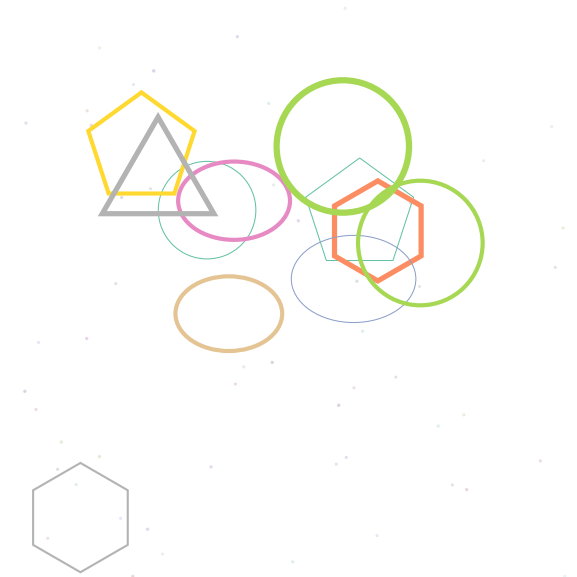[{"shape": "pentagon", "thickness": 0.5, "radius": 0.49, "center": [0.623, 0.627]}, {"shape": "circle", "thickness": 0.5, "radius": 0.42, "center": [0.359, 0.635]}, {"shape": "hexagon", "thickness": 2.5, "radius": 0.43, "center": [0.654, 0.599]}, {"shape": "oval", "thickness": 0.5, "radius": 0.54, "center": [0.612, 0.516]}, {"shape": "oval", "thickness": 2, "radius": 0.48, "center": [0.405, 0.652]}, {"shape": "circle", "thickness": 2, "radius": 0.54, "center": [0.728, 0.578]}, {"shape": "circle", "thickness": 3, "radius": 0.57, "center": [0.594, 0.746]}, {"shape": "pentagon", "thickness": 2, "radius": 0.48, "center": [0.245, 0.742]}, {"shape": "oval", "thickness": 2, "radius": 0.46, "center": [0.396, 0.456]}, {"shape": "triangle", "thickness": 2.5, "radius": 0.56, "center": [0.274, 0.685]}, {"shape": "hexagon", "thickness": 1, "radius": 0.47, "center": [0.139, 0.103]}]